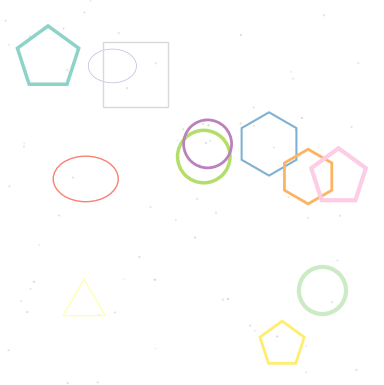[{"shape": "pentagon", "thickness": 2.5, "radius": 0.42, "center": [0.125, 0.849]}, {"shape": "triangle", "thickness": 1, "radius": 0.32, "center": [0.218, 0.212]}, {"shape": "oval", "thickness": 0.5, "radius": 0.31, "center": [0.292, 0.829]}, {"shape": "oval", "thickness": 1, "radius": 0.42, "center": [0.223, 0.535]}, {"shape": "hexagon", "thickness": 1.5, "radius": 0.41, "center": [0.699, 0.626]}, {"shape": "hexagon", "thickness": 2, "radius": 0.35, "center": [0.8, 0.541]}, {"shape": "circle", "thickness": 2.5, "radius": 0.34, "center": [0.529, 0.593]}, {"shape": "pentagon", "thickness": 3, "radius": 0.37, "center": [0.879, 0.54]}, {"shape": "square", "thickness": 1, "radius": 0.42, "center": [0.352, 0.805]}, {"shape": "circle", "thickness": 2, "radius": 0.31, "center": [0.539, 0.626]}, {"shape": "circle", "thickness": 3, "radius": 0.31, "center": [0.838, 0.245]}, {"shape": "pentagon", "thickness": 2, "radius": 0.3, "center": [0.733, 0.105]}]